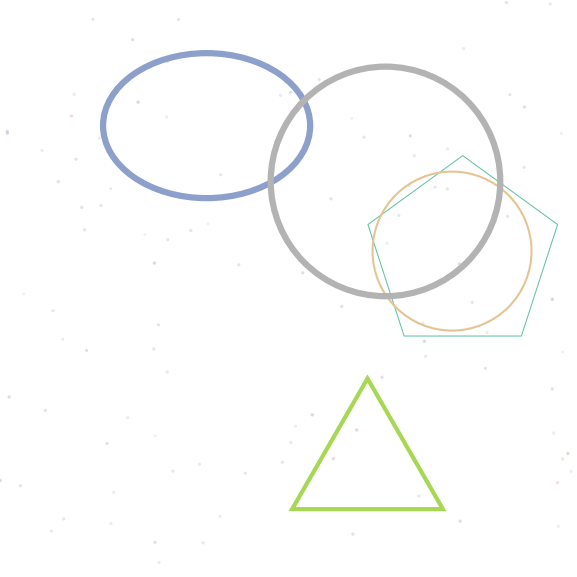[{"shape": "pentagon", "thickness": 0.5, "radius": 0.86, "center": [0.801, 0.557]}, {"shape": "oval", "thickness": 3, "radius": 0.9, "center": [0.358, 0.782]}, {"shape": "triangle", "thickness": 2, "radius": 0.75, "center": [0.636, 0.193]}, {"shape": "circle", "thickness": 1, "radius": 0.69, "center": [0.783, 0.564]}, {"shape": "circle", "thickness": 3, "radius": 0.99, "center": [0.667, 0.685]}]